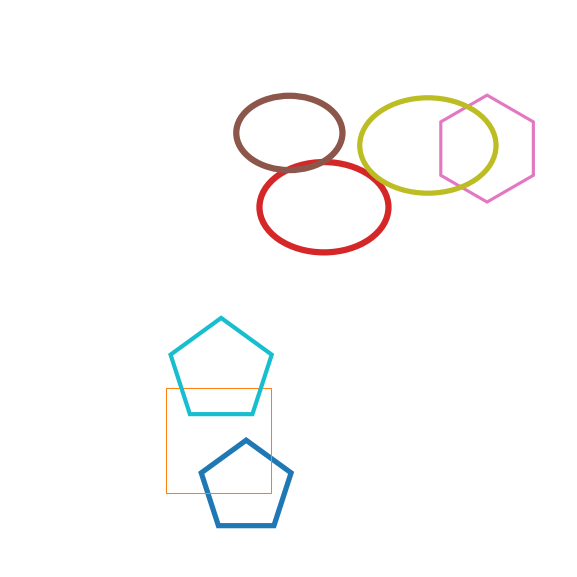[{"shape": "pentagon", "thickness": 2.5, "radius": 0.41, "center": [0.426, 0.155]}, {"shape": "square", "thickness": 0.5, "radius": 0.46, "center": [0.379, 0.236]}, {"shape": "oval", "thickness": 3, "radius": 0.56, "center": [0.561, 0.64]}, {"shape": "oval", "thickness": 3, "radius": 0.46, "center": [0.501, 0.769]}, {"shape": "hexagon", "thickness": 1.5, "radius": 0.46, "center": [0.843, 0.742]}, {"shape": "oval", "thickness": 2.5, "radius": 0.59, "center": [0.741, 0.747]}, {"shape": "pentagon", "thickness": 2, "radius": 0.46, "center": [0.383, 0.357]}]